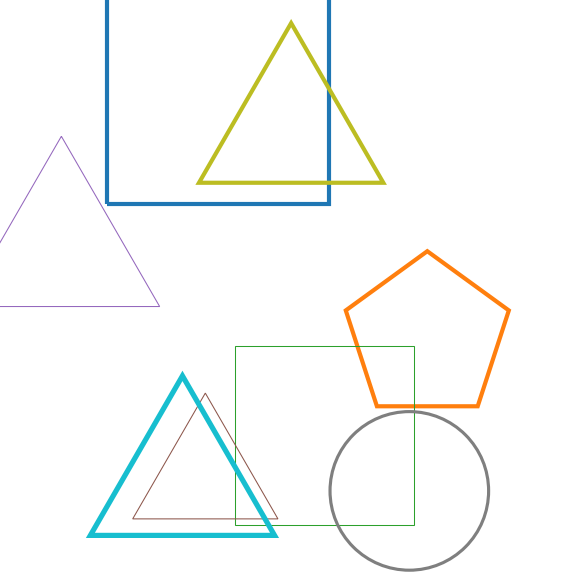[{"shape": "square", "thickness": 2, "radius": 0.96, "center": [0.377, 0.838]}, {"shape": "pentagon", "thickness": 2, "radius": 0.74, "center": [0.74, 0.416]}, {"shape": "square", "thickness": 0.5, "radius": 0.77, "center": [0.562, 0.245]}, {"shape": "triangle", "thickness": 0.5, "radius": 0.98, "center": [0.106, 0.567]}, {"shape": "triangle", "thickness": 0.5, "radius": 0.73, "center": [0.356, 0.173]}, {"shape": "circle", "thickness": 1.5, "radius": 0.69, "center": [0.709, 0.149]}, {"shape": "triangle", "thickness": 2, "radius": 0.92, "center": [0.504, 0.775]}, {"shape": "triangle", "thickness": 2.5, "radius": 0.92, "center": [0.316, 0.164]}]